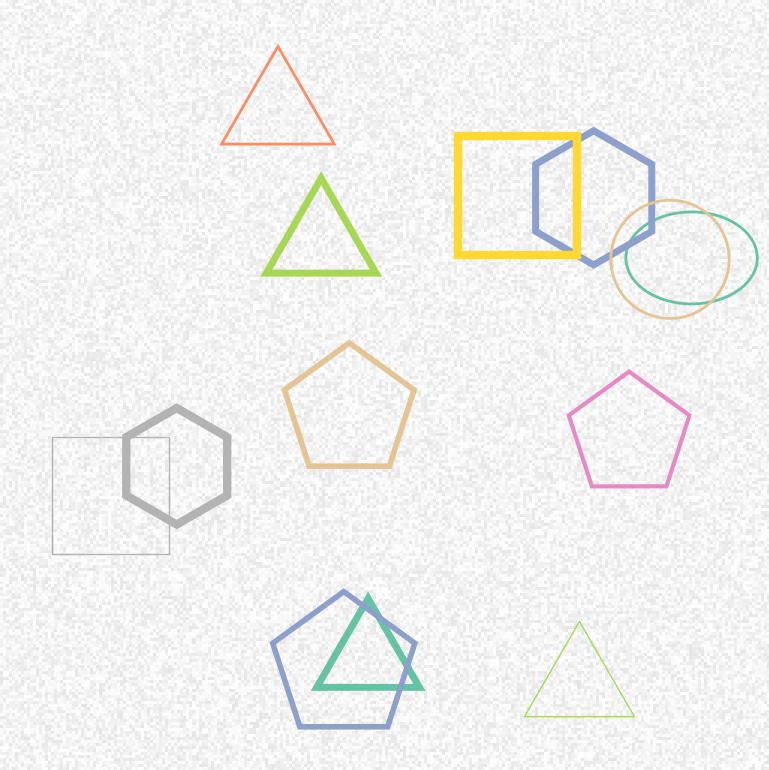[{"shape": "oval", "thickness": 1, "radius": 0.43, "center": [0.898, 0.665]}, {"shape": "triangle", "thickness": 2.5, "radius": 0.39, "center": [0.478, 0.146]}, {"shape": "triangle", "thickness": 1, "radius": 0.42, "center": [0.361, 0.855]}, {"shape": "pentagon", "thickness": 2, "radius": 0.49, "center": [0.446, 0.135]}, {"shape": "hexagon", "thickness": 2.5, "radius": 0.44, "center": [0.771, 0.743]}, {"shape": "pentagon", "thickness": 1.5, "radius": 0.41, "center": [0.817, 0.435]}, {"shape": "triangle", "thickness": 2.5, "radius": 0.41, "center": [0.417, 0.686]}, {"shape": "triangle", "thickness": 0.5, "radius": 0.41, "center": [0.753, 0.11]}, {"shape": "square", "thickness": 3, "radius": 0.39, "center": [0.672, 0.746]}, {"shape": "pentagon", "thickness": 2, "radius": 0.44, "center": [0.454, 0.466]}, {"shape": "circle", "thickness": 1, "radius": 0.38, "center": [0.87, 0.663]}, {"shape": "square", "thickness": 0.5, "radius": 0.38, "center": [0.144, 0.356]}, {"shape": "hexagon", "thickness": 3, "radius": 0.38, "center": [0.23, 0.394]}]